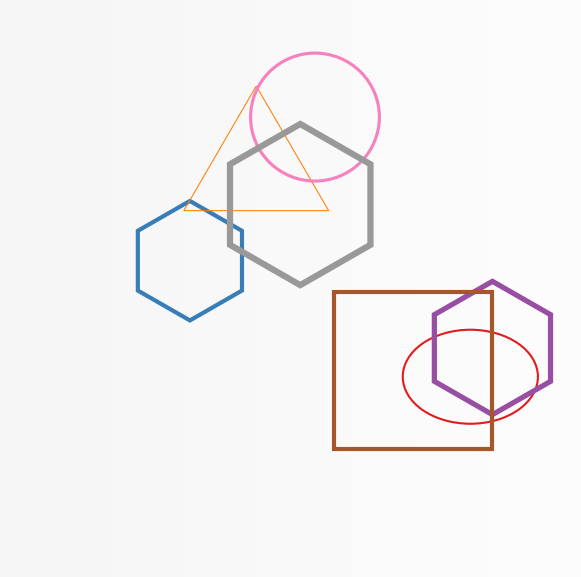[{"shape": "oval", "thickness": 1, "radius": 0.58, "center": [0.809, 0.347]}, {"shape": "hexagon", "thickness": 2, "radius": 0.52, "center": [0.327, 0.548]}, {"shape": "hexagon", "thickness": 2.5, "radius": 0.58, "center": [0.847, 0.397]}, {"shape": "triangle", "thickness": 0.5, "radius": 0.72, "center": [0.441, 0.706]}, {"shape": "square", "thickness": 2, "radius": 0.68, "center": [0.71, 0.358]}, {"shape": "circle", "thickness": 1.5, "radius": 0.55, "center": [0.542, 0.796]}, {"shape": "hexagon", "thickness": 3, "radius": 0.7, "center": [0.517, 0.645]}]